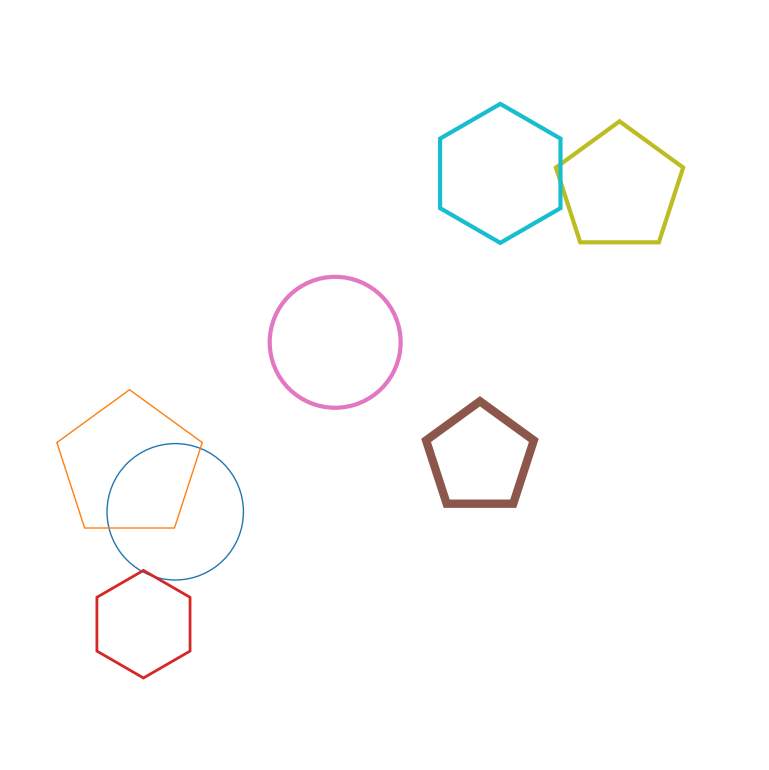[{"shape": "circle", "thickness": 0.5, "radius": 0.44, "center": [0.228, 0.335]}, {"shape": "pentagon", "thickness": 0.5, "radius": 0.5, "center": [0.168, 0.395]}, {"shape": "hexagon", "thickness": 1, "radius": 0.35, "center": [0.186, 0.189]}, {"shape": "pentagon", "thickness": 3, "radius": 0.37, "center": [0.623, 0.405]}, {"shape": "circle", "thickness": 1.5, "radius": 0.43, "center": [0.435, 0.555]}, {"shape": "pentagon", "thickness": 1.5, "radius": 0.43, "center": [0.805, 0.756]}, {"shape": "hexagon", "thickness": 1.5, "radius": 0.45, "center": [0.65, 0.775]}]